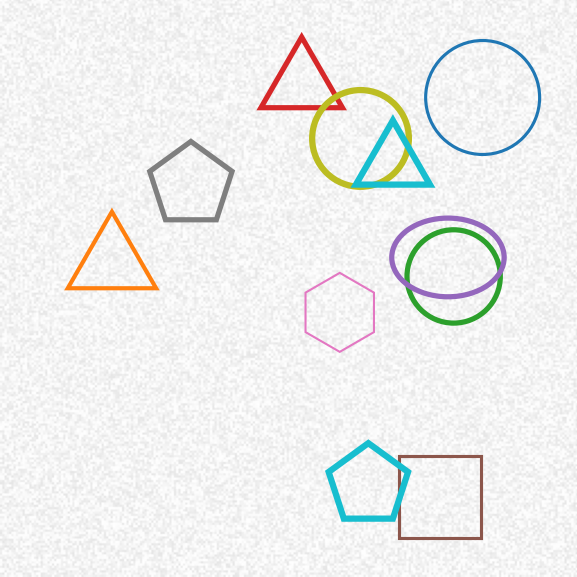[{"shape": "circle", "thickness": 1.5, "radius": 0.49, "center": [0.836, 0.83]}, {"shape": "triangle", "thickness": 2, "radius": 0.44, "center": [0.194, 0.544]}, {"shape": "circle", "thickness": 2.5, "radius": 0.4, "center": [0.786, 0.52]}, {"shape": "triangle", "thickness": 2.5, "radius": 0.41, "center": [0.522, 0.853]}, {"shape": "oval", "thickness": 2.5, "radius": 0.49, "center": [0.776, 0.553]}, {"shape": "square", "thickness": 1.5, "radius": 0.35, "center": [0.762, 0.138]}, {"shape": "hexagon", "thickness": 1, "radius": 0.34, "center": [0.588, 0.458]}, {"shape": "pentagon", "thickness": 2.5, "radius": 0.37, "center": [0.331, 0.679]}, {"shape": "circle", "thickness": 3, "radius": 0.42, "center": [0.624, 0.759]}, {"shape": "triangle", "thickness": 3, "radius": 0.37, "center": [0.68, 0.717]}, {"shape": "pentagon", "thickness": 3, "radius": 0.36, "center": [0.638, 0.16]}]